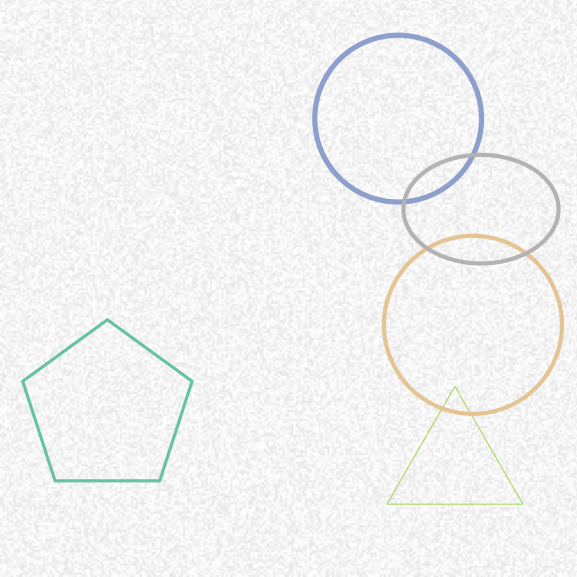[{"shape": "pentagon", "thickness": 1.5, "radius": 0.77, "center": [0.186, 0.291]}, {"shape": "circle", "thickness": 2.5, "radius": 0.72, "center": [0.689, 0.794]}, {"shape": "triangle", "thickness": 0.5, "radius": 0.68, "center": [0.788, 0.194]}, {"shape": "circle", "thickness": 2, "radius": 0.77, "center": [0.819, 0.437]}, {"shape": "oval", "thickness": 2, "radius": 0.67, "center": [0.833, 0.637]}]